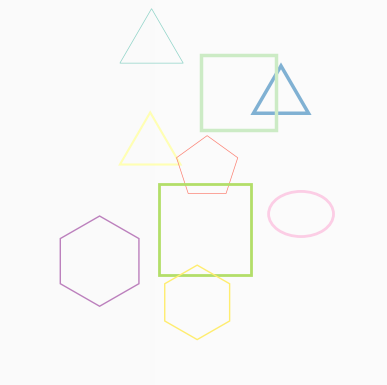[{"shape": "triangle", "thickness": 0.5, "radius": 0.47, "center": [0.391, 0.883]}, {"shape": "triangle", "thickness": 1.5, "radius": 0.45, "center": [0.388, 0.618]}, {"shape": "pentagon", "thickness": 0.5, "radius": 0.42, "center": [0.535, 0.565]}, {"shape": "triangle", "thickness": 2.5, "radius": 0.41, "center": [0.725, 0.747]}, {"shape": "square", "thickness": 2, "radius": 0.59, "center": [0.528, 0.404]}, {"shape": "oval", "thickness": 2, "radius": 0.42, "center": [0.777, 0.444]}, {"shape": "hexagon", "thickness": 1, "radius": 0.59, "center": [0.257, 0.322]}, {"shape": "square", "thickness": 2.5, "radius": 0.49, "center": [0.615, 0.76]}, {"shape": "hexagon", "thickness": 1, "radius": 0.48, "center": [0.509, 0.215]}]